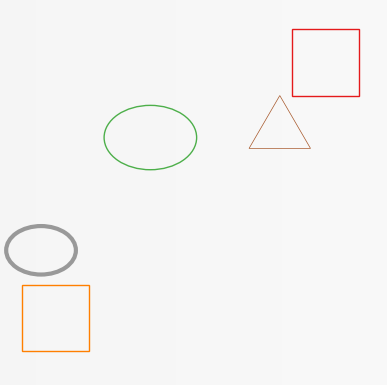[{"shape": "square", "thickness": 1, "radius": 0.43, "center": [0.84, 0.838]}, {"shape": "oval", "thickness": 1, "radius": 0.6, "center": [0.388, 0.643]}, {"shape": "square", "thickness": 1, "radius": 0.43, "center": [0.143, 0.173]}, {"shape": "triangle", "thickness": 0.5, "radius": 0.46, "center": [0.722, 0.66]}, {"shape": "oval", "thickness": 3, "radius": 0.45, "center": [0.106, 0.35]}]